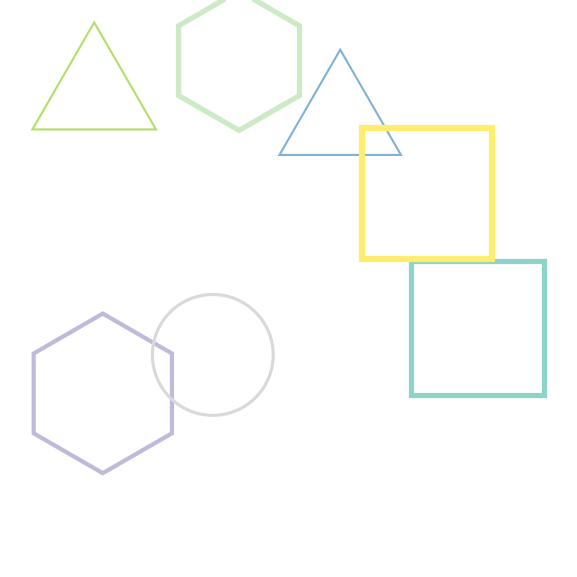[{"shape": "square", "thickness": 2.5, "radius": 0.58, "center": [0.827, 0.431]}, {"shape": "hexagon", "thickness": 2, "radius": 0.69, "center": [0.178, 0.318]}, {"shape": "triangle", "thickness": 1, "radius": 0.61, "center": [0.589, 0.792]}, {"shape": "triangle", "thickness": 1, "radius": 0.62, "center": [0.163, 0.837]}, {"shape": "circle", "thickness": 1.5, "radius": 0.52, "center": [0.368, 0.385]}, {"shape": "hexagon", "thickness": 2.5, "radius": 0.6, "center": [0.414, 0.894]}, {"shape": "square", "thickness": 3, "radius": 0.57, "center": [0.739, 0.664]}]